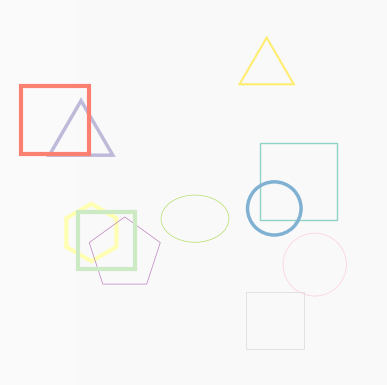[{"shape": "square", "thickness": 1, "radius": 0.5, "center": [0.771, 0.528]}, {"shape": "hexagon", "thickness": 3, "radius": 0.37, "center": [0.236, 0.396]}, {"shape": "triangle", "thickness": 2.5, "radius": 0.47, "center": [0.209, 0.644]}, {"shape": "square", "thickness": 3, "radius": 0.44, "center": [0.142, 0.688]}, {"shape": "circle", "thickness": 2.5, "radius": 0.35, "center": [0.708, 0.459]}, {"shape": "oval", "thickness": 0.5, "radius": 0.44, "center": [0.503, 0.432]}, {"shape": "circle", "thickness": 0.5, "radius": 0.41, "center": [0.812, 0.313]}, {"shape": "square", "thickness": 0.5, "radius": 0.37, "center": [0.71, 0.167]}, {"shape": "pentagon", "thickness": 0.5, "radius": 0.48, "center": [0.322, 0.34]}, {"shape": "square", "thickness": 3, "radius": 0.37, "center": [0.275, 0.375]}, {"shape": "triangle", "thickness": 1.5, "radius": 0.4, "center": [0.688, 0.821]}]